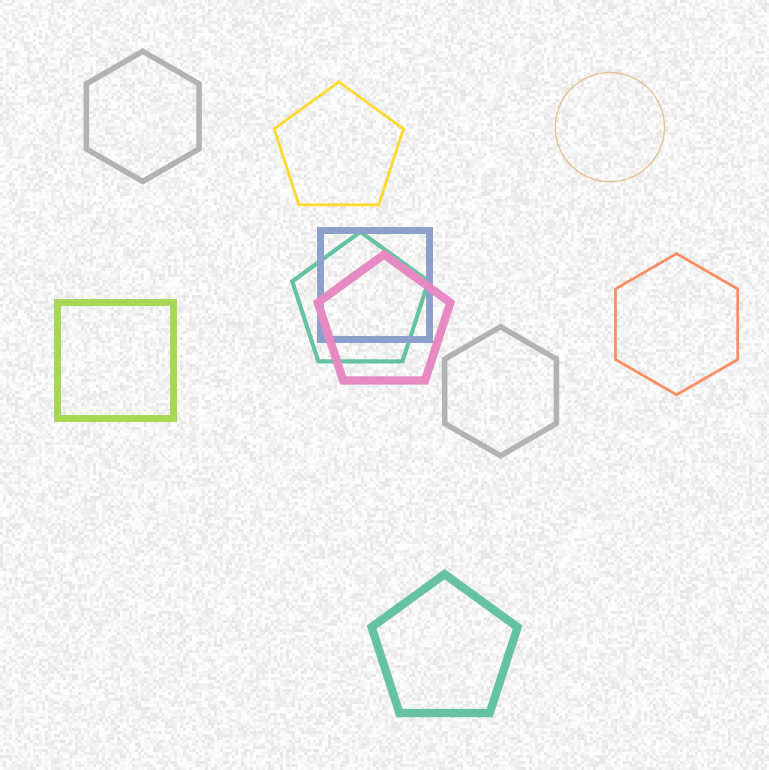[{"shape": "pentagon", "thickness": 3, "radius": 0.5, "center": [0.577, 0.155]}, {"shape": "pentagon", "thickness": 1.5, "radius": 0.46, "center": [0.468, 0.606]}, {"shape": "hexagon", "thickness": 1, "radius": 0.46, "center": [0.879, 0.579]}, {"shape": "square", "thickness": 2.5, "radius": 0.35, "center": [0.486, 0.63]}, {"shape": "pentagon", "thickness": 3, "radius": 0.45, "center": [0.499, 0.579]}, {"shape": "square", "thickness": 2.5, "radius": 0.38, "center": [0.149, 0.532]}, {"shape": "pentagon", "thickness": 1, "radius": 0.44, "center": [0.44, 0.805]}, {"shape": "circle", "thickness": 0.5, "radius": 0.35, "center": [0.792, 0.835]}, {"shape": "hexagon", "thickness": 2, "radius": 0.42, "center": [0.65, 0.492]}, {"shape": "hexagon", "thickness": 2, "radius": 0.42, "center": [0.185, 0.849]}]